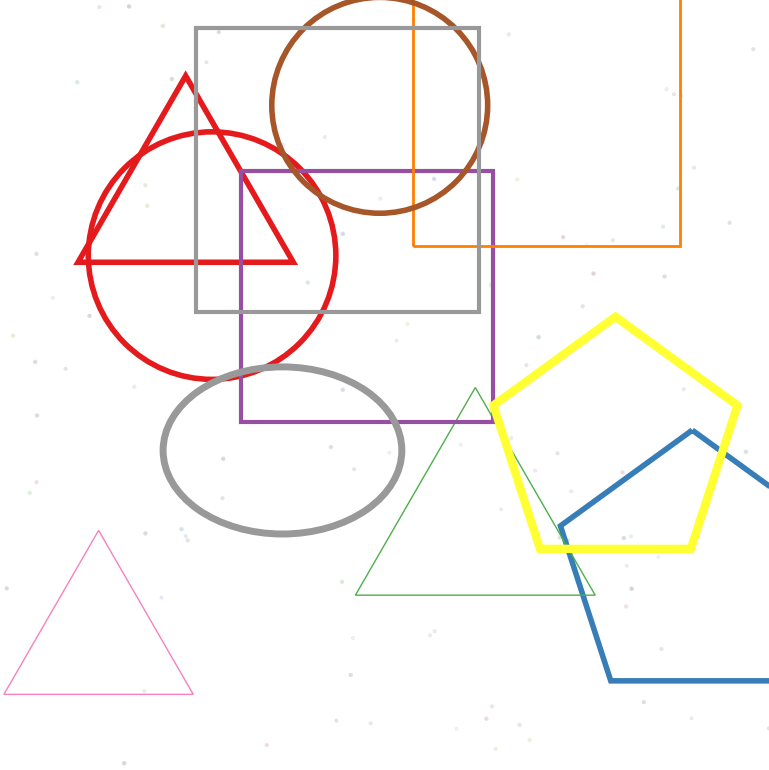[{"shape": "triangle", "thickness": 2, "radius": 0.81, "center": [0.241, 0.74]}, {"shape": "circle", "thickness": 2, "radius": 0.8, "center": [0.275, 0.668]}, {"shape": "pentagon", "thickness": 2, "radius": 0.9, "center": [0.899, 0.261]}, {"shape": "triangle", "thickness": 0.5, "radius": 0.9, "center": [0.617, 0.317]}, {"shape": "square", "thickness": 1.5, "radius": 0.82, "center": [0.476, 0.615]}, {"shape": "square", "thickness": 1, "radius": 0.87, "center": [0.71, 0.854]}, {"shape": "pentagon", "thickness": 3, "radius": 0.83, "center": [0.799, 0.422]}, {"shape": "circle", "thickness": 2, "radius": 0.7, "center": [0.493, 0.863]}, {"shape": "triangle", "thickness": 0.5, "radius": 0.71, "center": [0.128, 0.169]}, {"shape": "square", "thickness": 1.5, "radius": 0.92, "center": [0.438, 0.779]}, {"shape": "oval", "thickness": 2.5, "radius": 0.78, "center": [0.367, 0.415]}]